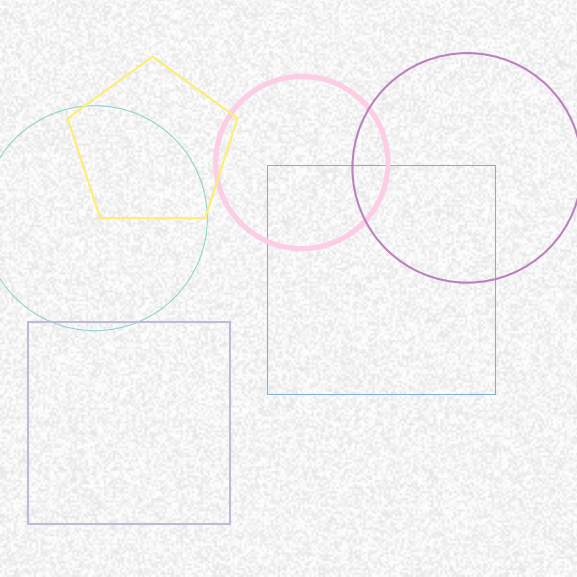[{"shape": "circle", "thickness": 0.5, "radius": 0.97, "center": [0.164, 0.621]}, {"shape": "square", "thickness": 1, "radius": 0.87, "center": [0.224, 0.267]}, {"shape": "square", "thickness": 0.5, "radius": 0.99, "center": [0.66, 0.515]}, {"shape": "circle", "thickness": 2.5, "radius": 0.75, "center": [0.523, 0.718]}, {"shape": "circle", "thickness": 1, "radius": 0.99, "center": [0.809, 0.708]}, {"shape": "pentagon", "thickness": 1, "radius": 0.77, "center": [0.264, 0.746]}]